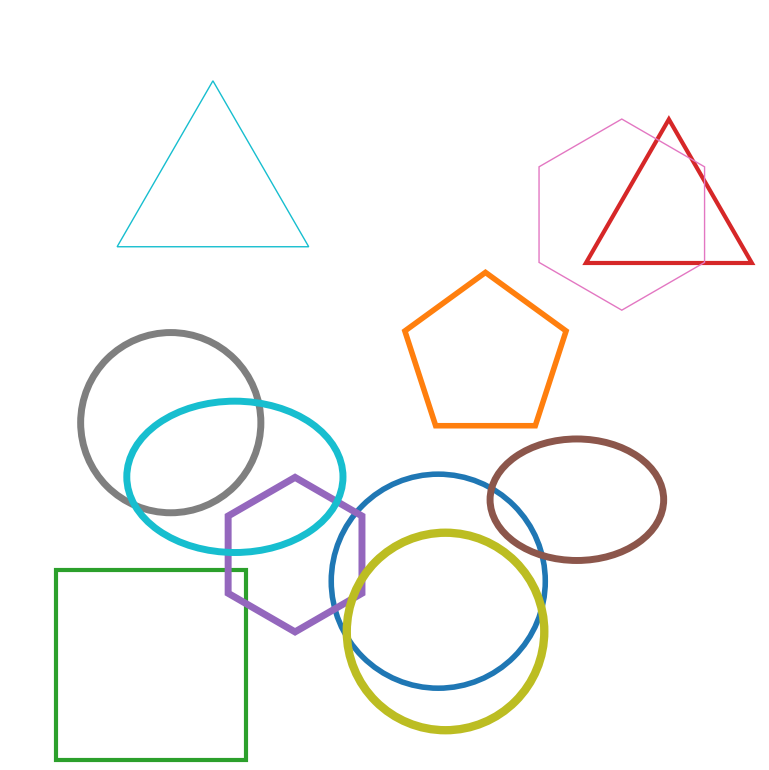[{"shape": "circle", "thickness": 2, "radius": 0.69, "center": [0.569, 0.245]}, {"shape": "pentagon", "thickness": 2, "radius": 0.55, "center": [0.63, 0.536]}, {"shape": "square", "thickness": 1.5, "radius": 0.62, "center": [0.196, 0.137]}, {"shape": "triangle", "thickness": 1.5, "radius": 0.62, "center": [0.869, 0.721]}, {"shape": "hexagon", "thickness": 2.5, "radius": 0.5, "center": [0.383, 0.28]}, {"shape": "oval", "thickness": 2.5, "radius": 0.56, "center": [0.749, 0.351]}, {"shape": "hexagon", "thickness": 0.5, "radius": 0.62, "center": [0.808, 0.721]}, {"shape": "circle", "thickness": 2.5, "radius": 0.59, "center": [0.222, 0.451]}, {"shape": "circle", "thickness": 3, "radius": 0.64, "center": [0.579, 0.18]}, {"shape": "triangle", "thickness": 0.5, "radius": 0.72, "center": [0.277, 0.751]}, {"shape": "oval", "thickness": 2.5, "radius": 0.7, "center": [0.305, 0.381]}]